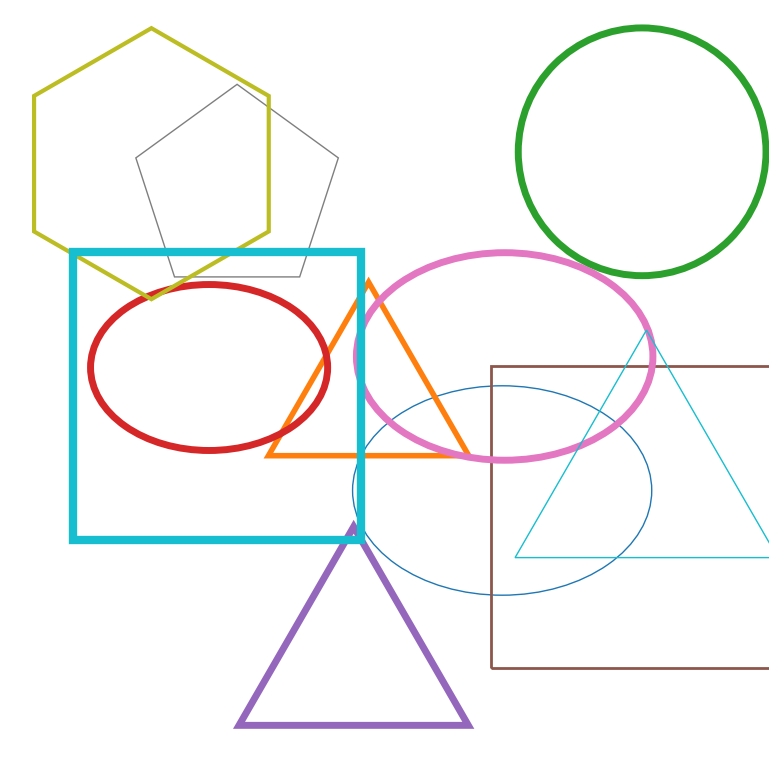[{"shape": "oval", "thickness": 0.5, "radius": 0.97, "center": [0.652, 0.363]}, {"shape": "triangle", "thickness": 2, "radius": 0.75, "center": [0.479, 0.483]}, {"shape": "circle", "thickness": 2.5, "radius": 0.8, "center": [0.834, 0.803]}, {"shape": "oval", "thickness": 2.5, "radius": 0.77, "center": [0.272, 0.523]}, {"shape": "triangle", "thickness": 2.5, "radius": 0.86, "center": [0.459, 0.144]}, {"shape": "square", "thickness": 1, "radius": 0.98, "center": [0.834, 0.329]}, {"shape": "oval", "thickness": 2.5, "radius": 0.96, "center": [0.655, 0.537]}, {"shape": "pentagon", "thickness": 0.5, "radius": 0.69, "center": [0.308, 0.752]}, {"shape": "hexagon", "thickness": 1.5, "radius": 0.88, "center": [0.197, 0.787]}, {"shape": "square", "thickness": 3, "radius": 0.93, "center": [0.282, 0.486]}, {"shape": "triangle", "thickness": 0.5, "radius": 0.99, "center": [0.84, 0.374]}]